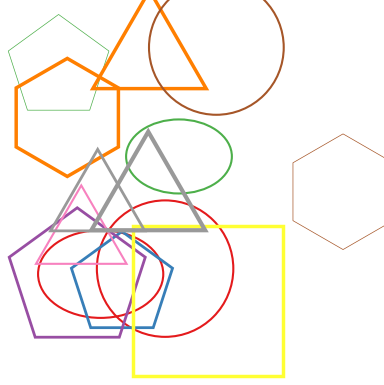[{"shape": "circle", "thickness": 1.5, "radius": 0.89, "center": [0.429, 0.302]}, {"shape": "oval", "thickness": 1.5, "radius": 0.81, "center": [0.261, 0.288]}, {"shape": "pentagon", "thickness": 2, "radius": 0.69, "center": [0.317, 0.261]}, {"shape": "oval", "thickness": 1.5, "radius": 0.69, "center": [0.465, 0.594]}, {"shape": "pentagon", "thickness": 0.5, "radius": 0.69, "center": [0.152, 0.825]}, {"shape": "pentagon", "thickness": 2, "radius": 0.93, "center": [0.201, 0.274]}, {"shape": "hexagon", "thickness": 2.5, "radius": 0.77, "center": [0.175, 0.695]}, {"shape": "triangle", "thickness": 2.5, "radius": 0.85, "center": [0.388, 0.855]}, {"shape": "square", "thickness": 2.5, "radius": 0.97, "center": [0.54, 0.218]}, {"shape": "circle", "thickness": 1.5, "radius": 0.87, "center": [0.562, 0.877]}, {"shape": "hexagon", "thickness": 0.5, "radius": 0.75, "center": [0.891, 0.502]}, {"shape": "triangle", "thickness": 1.5, "radius": 0.68, "center": [0.211, 0.383]}, {"shape": "triangle", "thickness": 3, "radius": 0.85, "center": [0.385, 0.487]}, {"shape": "triangle", "thickness": 2, "radius": 0.71, "center": [0.254, 0.471]}]